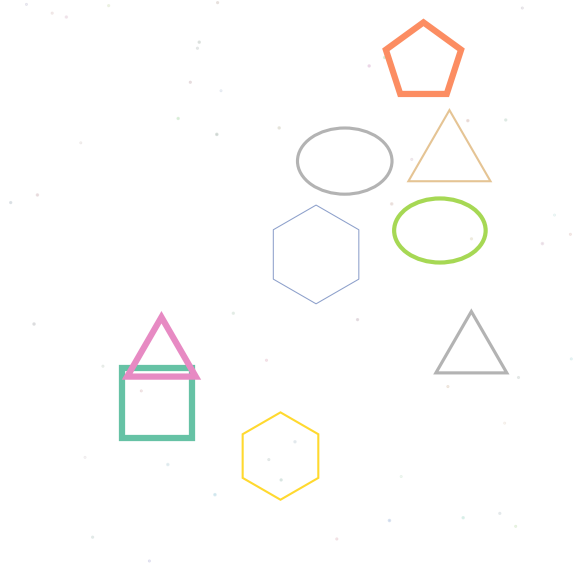[{"shape": "square", "thickness": 3, "radius": 0.3, "center": [0.272, 0.302]}, {"shape": "pentagon", "thickness": 3, "radius": 0.34, "center": [0.733, 0.892]}, {"shape": "hexagon", "thickness": 0.5, "radius": 0.43, "center": [0.547, 0.559]}, {"shape": "triangle", "thickness": 3, "radius": 0.34, "center": [0.28, 0.381]}, {"shape": "oval", "thickness": 2, "radius": 0.4, "center": [0.762, 0.6]}, {"shape": "hexagon", "thickness": 1, "radius": 0.38, "center": [0.486, 0.209]}, {"shape": "triangle", "thickness": 1, "radius": 0.41, "center": [0.778, 0.726]}, {"shape": "triangle", "thickness": 1.5, "radius": 0.35, "center": [0.816, 0.389]}, {"shape": "oval", "thickness": 1.5, "radius": 0.41, "center": [0.597, 0.72]}]